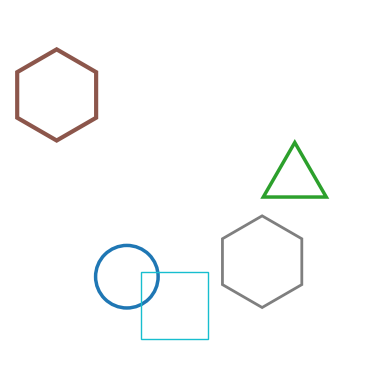[{"shape": "circle", "thickness": 2.5, "radius": 0.41, "center": [0.329, 0.281]}, {"shape": "triangle", "thickness": 2.5, "radius": 0.47, "center": [0.766, 0.535]}, {"shape": "hexagon", "thickness": 3, "radius": 0.59, "center": [0.147, 0.753]}, {"shape": "hexagon", "thickness": 2, "radius": 0.6, "center": [0.681, 0.32]}, {"shape": "square", "thickness": 1, "radius": 0.44, "center": [0.452, 0.206]}]